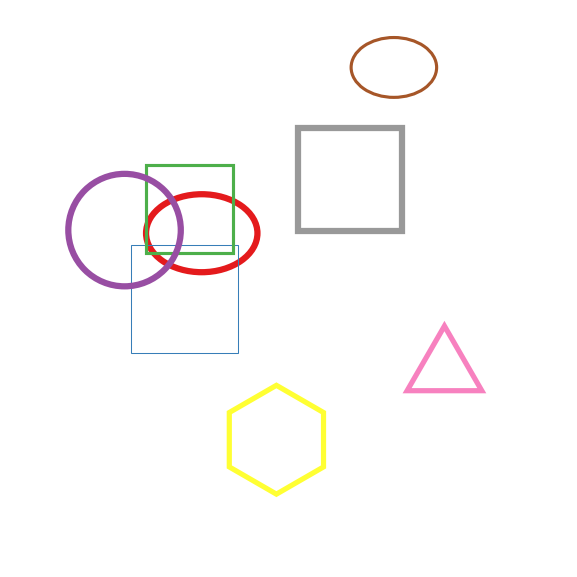[{"shape": "oval", "thickness": 3, "radius": 0.48, "center": [0.349, 0.595]}, {"shape": "square", "thickness": 0.5, "radius": 0.46, "center": [0.32, 0.481]}, {"shape": "square", "thickness": 1.5, "radius": 0.38, "center": [0.328, 0.637]}, {"shape": "circle", "thickness": 3, "radius": 0.49, "center": [0.216, 0.601]}, {"shape": "hexagon", "thickness": 2.5, "radius": 0.47, "center": [0.479, 0.238]}, {"shape": "oval", "thickness": 1.5, "radius": 0.37, "center": [0.682, 0.882]}, {"shape": "triangle", "thickness": 2.5, "radius": 0.37, "center": [0.77, 0.36]}, {"shape": "square", "thickness": 3, "radius": 0.45, "center": [0.606, 0.689]}]